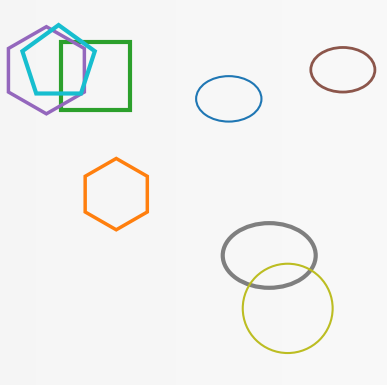[{"shape": "oval", "thickness": 1.5, "radius": 0.42, "center": [0.59, 0.743]}, {"shape": "hexagon", "thickness": 2.5, "radius": 0.46, "center": [0.3, 0.496]}, {"shape": "square", "thickness": 3, "radius": 0.45, "center": [0.246, 0.802]}, {"shape": "hexagon", "thickness": 2.5, "radius": 0.57, "center": [0.12, 0.818]}, {"shape": "oval", "thickness": 2, "radius": 0.41, "center": [0.885, 0.819]}, {"shape": "oval", "thickness": 3, "radius": 0.6, "center": [0.695, 0.336]}, {"shape": "circle", "thickness": 1.5, "radius": 0.58, "center": [0.742, 0.199]}, {"shape": "pentagon", "thickness": 3, "radius": 0.49, "center": [0.151, 0.837]}]